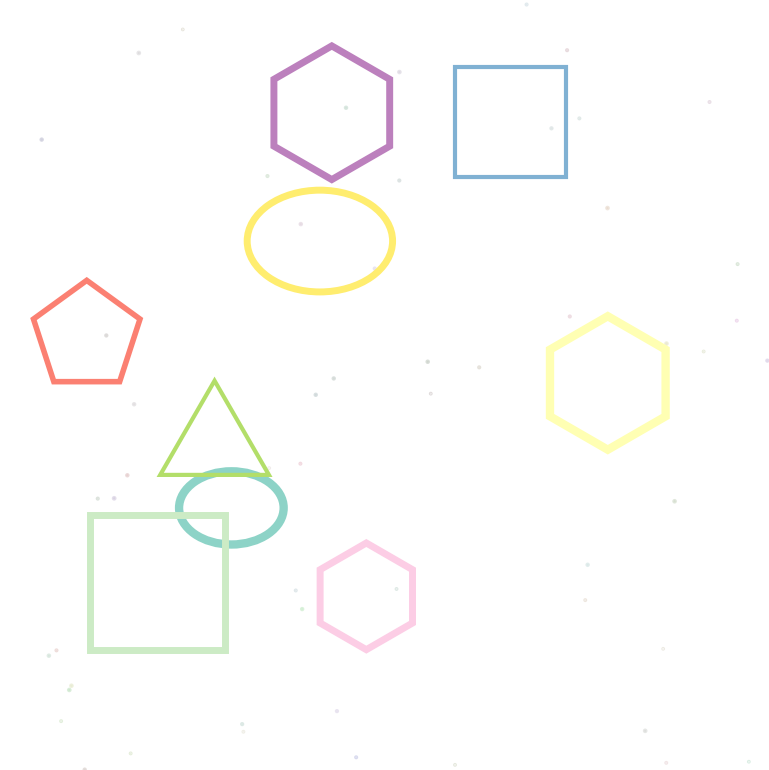[{"shape": "oval", "thickness": 3, "radius": 0.34, "center": [0.3, 0.34]}, {"shape": "hexagon", "thickness": 3, "radius": 0.43, "center": [0.789, 0.503]}, {"shape": "pentagon", "thickness": 2, "radius": 0.36, "center": [0.113, 0.563]}, {"shape": "square", "thickness": 1.5, "radius": 0.36, "center": [0.663, 0.841]}, {"shape": "triangle", "thickness": 1.5, "radius": 0.41, "center": [0.279, 0.424]}, {"shape": "hexagon", "thickness": 2.5, "radius": 0.35, "center": [0.476, 0.226]}, {"shape": "hexagon", "thickness": 2.5, "radius": 0.43, "center": [0.431, 0.854]}, {"shape": "square", "thickness": 2.5, "radius": 0.44, "center": [0.205, 0.244]}, {"shape": "oval", "thickness": 2.5, "radius": 0.47, "center": [0.415, 0.687]}]